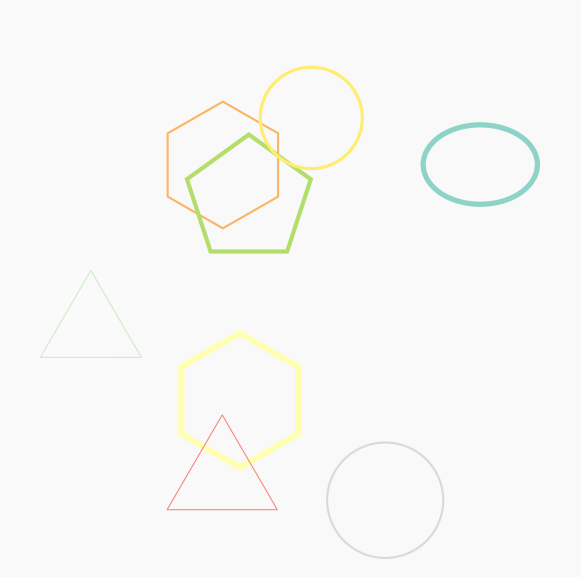[{"shape": "oval", "thickness": 2.5, "radius": 0.49, "center": [0.826, 0.714]}, {"shape": "hexagon", "thickness": 3, "radius": 0.58, "center": [0.413, 0.306]}, {"shape": "triangle", "thickness": 0.5, "radius": 0.55, "center": [0.382, 0.171]}, {"shape": "hexagon", "thickness": 1, "radius": 0.55, "center": [0.383, 0.713]}, {"shape": "pentagon", "thickness": 2, "radius": 0.56, "center": [0.428, 0.654]}, {"shape": "circle", "thickness": 1, "radius": 0.5, "center": [0.663, 0.133]}, {"shape": "triangle", "thickness": 0.5, "radius": 0.5, "center": [0.156, 0.43]}, {"shape": "circle", "thickness": 1.5, "radius": 0.44, "center": [0.536, 0.795]}]